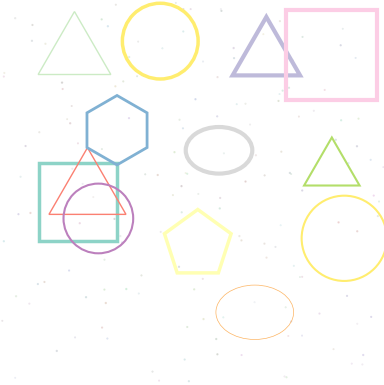[{"shape": "square", "thickness": 2.5, "radius": 0.51, "center": [0.202, 0.475]}, {"shape": "pentagon", "thickness": 2.5, "radius": 0.46, "center": [0.514, 0.365]}, {"shape": "triangle", "thickness": 3, "radius": 0.51, "center": [0.692, 0.855]}, {"shape": "triangle", "thickness": 1, "radius": 0.58, "center": [0.227, 0.501]}, {"shape": "hexagon", "thickness": 2, "radius": 0.45, "center": [0.304, 0.662]}, {"shape": "oval", "thickness": 0.5, "radius": 0.5, "center": [0.662, 0.189]}, {"shape": "triangle", "thickness": 1.5, "radius": 0.42, "center": [0.862, 0.56]}, {"shape": "square", "thickness": 3, "radius": 0.59, "center": [0.861, 0.857]}, {"shape": "oval", "thickness": 3, "radius": 0.43, "center": [0.569, 0.61]}, {"shape": "circle", "thickness": 1.5, "radius": 0.45, "center": [0.255, 0.433]}, {"shape": "triangle", "thickness": 1, "radius": 0.54, "center": [0.193, 0.861]}, {"shape": "circle", "thickness": 1.5, "radius": 0.55, "center": [0.894, 0.381]}, {"shape": "circle", "thickness": 2.5, "radius": 0.49, "center": [0.416, 0.893]}]